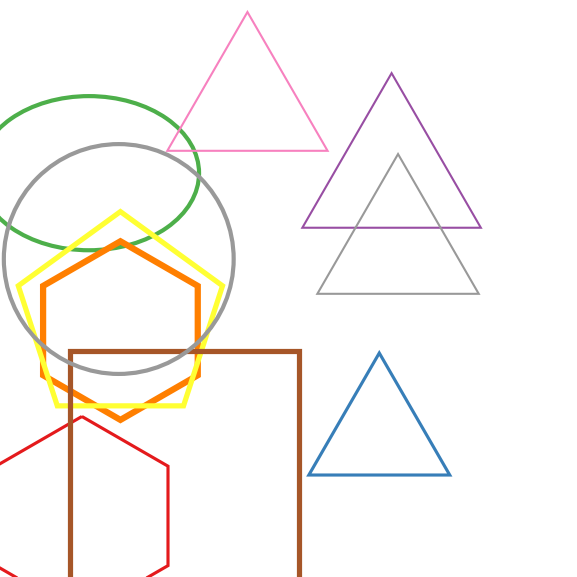[{"shape": "hexagon", "thickness": 1.5, "radius": 0.86, "center": [0.142, 0.106]}, {"shape": "triangle", "thickness": 1.5, "radius": 0.7, "center": [0.657, 0.247]}, {"shape": "oval", "thickness": 2, "radius": 0.95, "center": [0.154, 0.699]}, {"shape": "triangle", "thickness": 1, "radius": 0.89, "center": [0.678, 0.694]}, {"shape": "hexagon", "thickness": 3, "radius": 0.77, "center": [0.209, 0.427]}, {"shape": "pentagon", "thickness": 2.5, "radius": 0.93, "center": [0.208, 0.447]}, {"shape": "square", "thickness": 2.5, "radius": 0.99, "center": [0.319, 0.194]}, {"shape": "triangle", "thickness": 1, "radius": 0.8, "center": [0.428, 0.818]}, {"shape": "circle", "thickness": 2, "radius": 0.99, "center": [0.206, 0.551]}, {"shape": "triangle", "thickness": 1, "radius": 0.81, "center": [0.689, 0.571]}]